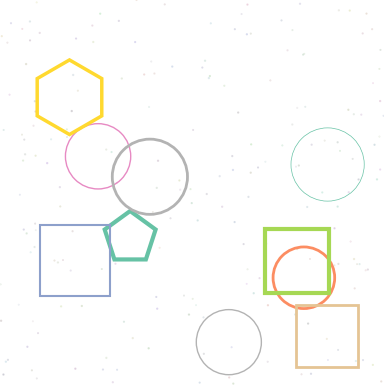[{"shape": "circle", "thickness": 0.5, "radius": 0.48, "center": [0.851, 0.573]}, {"shape": "pentagon", "thickness": 3, "radius": 0.35, "center": [0.338, 0.382]}, {"shape": "circle", "thickness": 2, "radius": 0.4, "center": [0.789, 0.279]}, {"shape": "square", "thickness": 1.5, "radius": 0.46, "center": [0.195, 0.324]}, {"shape": "circle", "thickness": 1, "radius": 0.42, "center": [0.255, 0.594]}, {"shape": "square", "thickness": 3, "radius": 0.42, "center": [0.772, 0.321]}, {"shape": "hexagon", "thickness": 2.5, "radius": 0.48, "center": [0.18, 0.747]}, {"shape": "square", "thickness": 2, "radius": 0.4, "center": [0.849, 0.127]}, {"shape": "circle", "thickness": 2, "radius": 0.49, "center": [0.389, 0.541]}, {"shape": "circle", "thickness": 1, "radius": 0.42, "center": [0.594, 0.111]}]